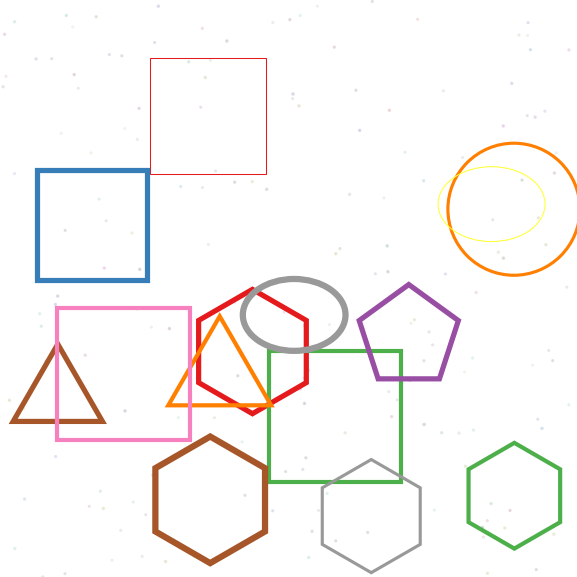[{"shape": "hexagon", "thickness": 2.5, "radius": 0.54, "center": [0.437, 0.39]}, {"shape": "square", "thickness": 0.5, "radius": 0.5, "center": [0.36, 0.799]}, {"shape": "square", "thickness": 2.5, "radius": 0.48, "center": [0.159, 0.61]}, {"shape": "square", "thickness": 2, "radius": 0.57, "center": [0.58, 0.278]}, {"shape": "hexagon", "thickness": 2, "radius": 0.46, "center": [0.891, 0.141]}, {"shape": "pentagon", "thickness": 2.5, "radius": 0.45, "center": [0.708, 0.416]}, {"shape": "triangle", "thickness": 2, "radius": 0.51, "center": [0.38, 0.349]}, {"shape": "circle", "thickness": 1.5, "radius": 0.57, "center": [0.89, 0.637]}, {"shape": "oval", "thickness": 0.5, "radius": 0.46, "center": [0.851, 0.646]}, {"shape": "triangle", "thickness": 2.5, "radius": 0.45, "center": [0.1, 0.314]}, {"shape": "hexagon", "thickness": 3, "radius": 0.55, "center": [0.364, 0.134]}, {"shape": "square", "thickness": 2, "radius": 0.57, "center": [0.214, 0.351]}, {"shape": "oval", "thickness": 3, "radius": 0.44, "center": [0.509, 0.454]}, {"shape": "hexagon", "thickness": 1.5, "radius": 0.49, "center": [0.643, 0.105]}]